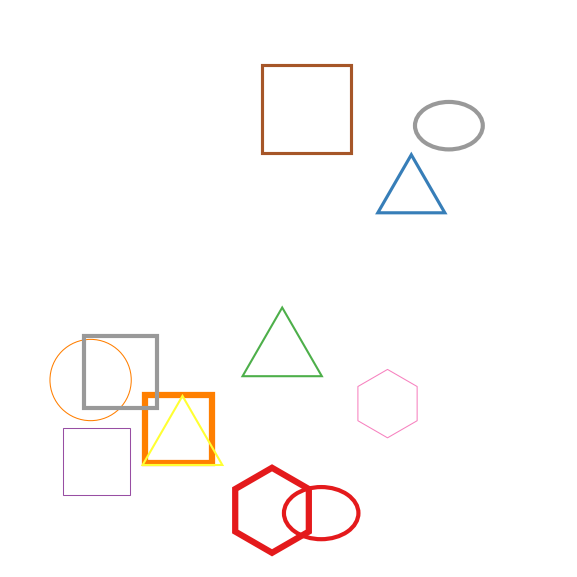[{"shape": "oval", "thickness": 2, "radius": 0.32, "center": [0.556, 0.111]}, {"shape": "hexagon", "thickness": 3, "radius": 0.37, "center": [0.471, 0.115]}, {"shape": "triangle", "thickness": 1.5, "radius": 0.33, "center": [0.712, 0.664]}, {"shape": "triangle", "thickness": 1, "radius": 0.4, "center": [0.489, 0.387]}, {"shape": "square", "thickness": 0.5, "radius": 0.29, "center": [0.167, 0.2]}, {"shape": "circle", "thickness": 0.5, "radius": 0.35, "center": [0.157, 0.341]}, {"shape": "square", "thickness": 3, "radius": 0.29, "center": [0.309, 0.256]}, {"shape": "triangle", "thickness": 1, "radius": 0.4, "center": [0.316, 0.234]}, {"shape": "square", "thickness": 1.5, "radius": 0.38, "center": [0.53, 0.81]}, {"shape": "hexagon", "thickness": 0.5, "radius": 0.3, "center": [0.671, 0.3]}, {"shape": "square", "thickness": 2, "radius": 0.31, "center": [0.208, 0.355]}, {"shape": "oval", "thickness": 2, "radius": 0.29, "center": [0.777, 0.782]}]